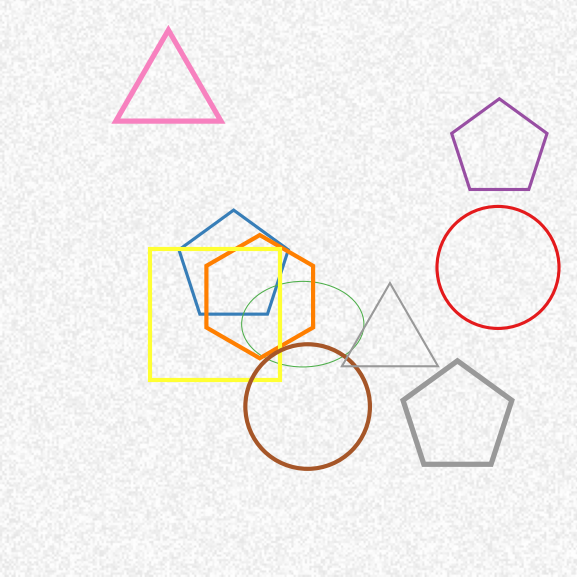[{"shape": "circle", "thickness": 1.5, "radius": 0.53, "center": [0.862, 0.536]}, {"shape": "pentagon", "thickness": 1.5, "radius": 0.5, "center": [0.405, 0.536]}, {"shape": "oval", "thickness": 0.5, "radius": 0.53, "center": [0.524, 0.438]}, {"shape": "pentagon", "thickness": 1.5, "radius": 0.43, "center": [0.865, 0.741]}, {"shape": "hexagon", "thickness": 2, "radius": 0.53, "center": [0.45, 0.485]}, {"shape": "square", "thickness": 2, "radius": 0.57, "center": [0.372, 0.455]}, {"shape": "circle", "thickness": 2, "radius": 0.54, "center": [0.533, 0.295]}, {"shape": "triangle", "thickness": 2.5, "radius": 0.53, "center": [0.292, 0.842]}, {"shape": "triangle", "thickness": 1, "radius": 0.48, "center": [0.675, 0.413]}, {"shape": "pentagon", "thickness": 2.5, "radius": 0.5, "center": [0.792, 0.275]}]